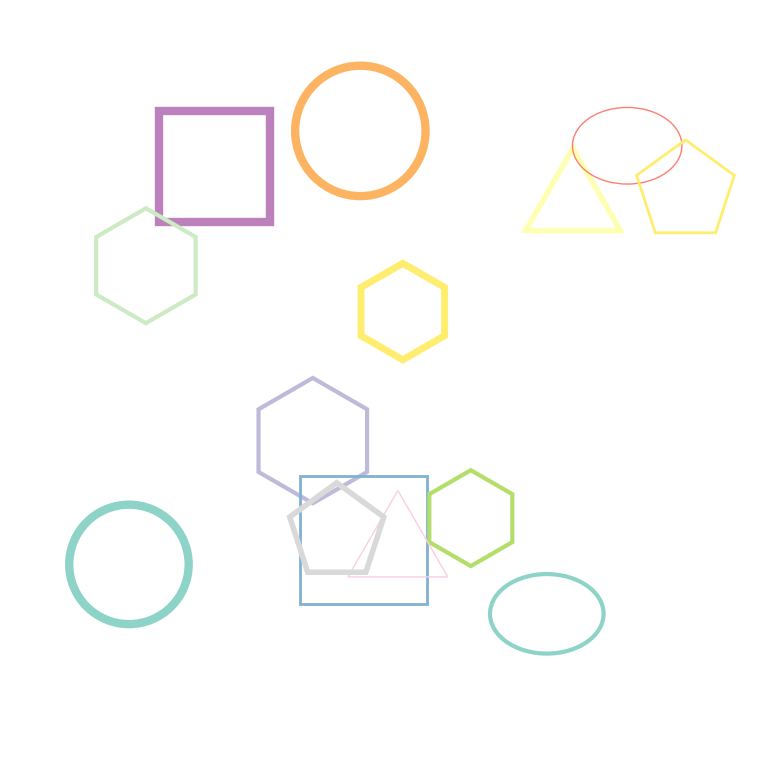[{"shape": "circle", "thickness": 3, "radius": 0.39, "center": [0.167, 0.267]}, {"shape": "oval", "thickness": 1.5, "radius": 0.37, "center": [0.71, 0.203]}, {"shape": "triangle", "thickness": 2, "radius": 0.36, "center": [0.744, 0.736]}, {"shape": "hexagon", "thickness": 1.5, "radius": 0.41, "center": [0.406, 0.428]}, {"shape": "oval", "thickness": 0.5, "radius": 0.36, "center": [0.815, 0.811]}, {"shape": "square", "thickness": 1, "radius": 0.41, "center": [0.472, 0.299]}, {"shape": "circle", "thickness": 3, "radius": 0.42, "center": [0.468, 0.83]}, {"shape": "hexagon", "thickness": 1.5, "radius": 0.31, "center": [0.611, 0.327]}, {"shape": "triangle", "thickness": 0.5, "radius": 0.37, "center": [0.517, 0.288]}, {"shape": "pentagon", "thickness": 2, "radius": 0.32, "center": [0.437, 0.309]}, {"shape": "square", "thickness": 3, "radius": 0.36, "center": [0.279, 0.783]}, {"shape": "hexagon", "thickness": 1.5, "radius": 0.37, "center": [0.19, 0.655]}, {"shape": "hexagon", "thickness": 2.5, "radius": 0.31, "center": [0.523, 0.595]}, {"shape": "pentagon", "thickness": 1, "radius": 0.33, "center": [0.89, 0.752]}]